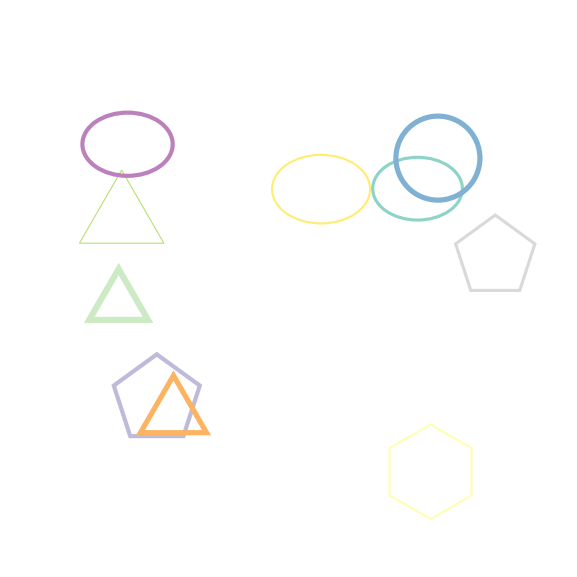[{"shape": "oval", "thickness": 1.5, "radius": 0.39, "center": [0.723, 0.672]}, {"shape": "hexagon", "thickness": 1, "radius": 0.41, "center": [0.746, 0.182]}, {"shape": "pentagon", "thickness": 2, "radius": 0.39, "center": [0.272, 0.307]}, {"shape": "circle", "thickness": 2.5, "radius": 0.36, "center": [0.758, 0.725]}, {"shape": "triangle", "thickness": 2.5, "radius": 0.33, "center": [0.3, 0.283]}, {"shape": "triangle", "thickness": 0.5, "radius": 0.42, "center": [0.211, 0.62]}, {"shape": "pentagon", "thickness": 1.5, "radius": 0.36, "center": [0.858, 0.555]}, {"shape": "oval", "thickness": 2, "radius": 0.39, "center": [0.221, 0.749]}, {"shape": "triangle", "thickness": 3, "radius": 0.29, "center": [0.205, 0.475]}, {"shape": "oval", "thickness": 1, "radius": 0.42, "center": [0.556, 0.672]}]